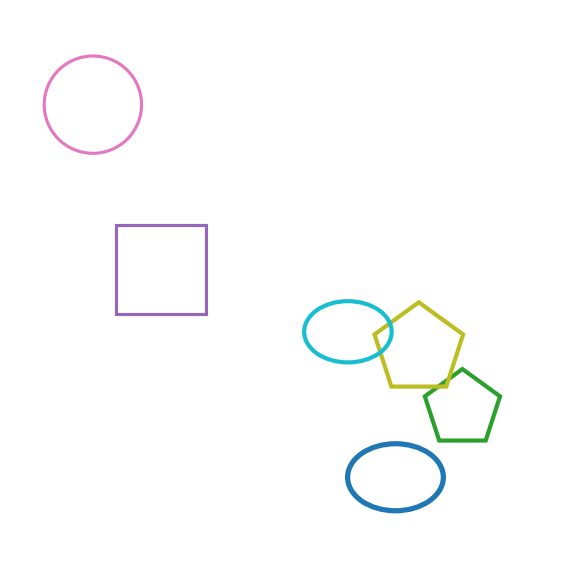[{"shape": "oval", "thickness": 2.5, "radius": 0.41, "center": [0.685, 0.173]}, {"shape": "pentagon", "thickness": 2, "radius": 0.34, "center": [0.801, 0.292]}, {"shape": "square", "thickness": 1.5, "radius": 0.39, "center": [0.279, 0.532]}, {"shape": "circle", "thickness": 1.5, "radius": 0.42, "center": [0.161, 0.818]}, {"shape": "pentagon", "thickness": 2, "radius": 0.4, "center": [0.725, 0.395]}, {"shape": "oval", "thickness": 2, "radius": 0.38, "center": [0.602, 0.425]}]